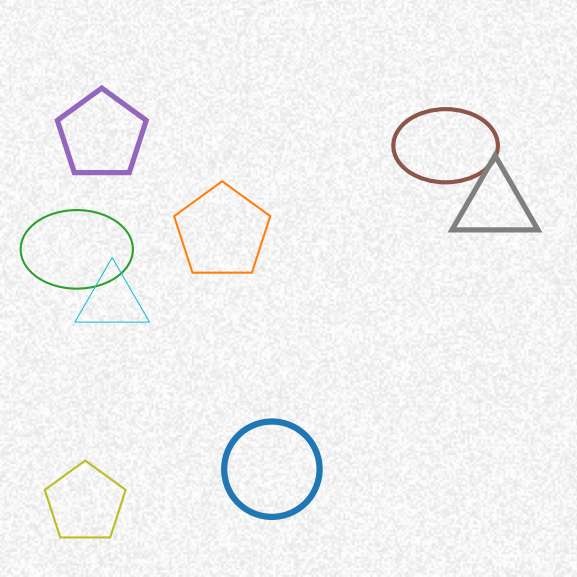[{"shape": "circle", "thickness": 3, "radius": 0.41, "center": [0.471, 0.187]}, {"shape": "pentagon", "thickness": 1, "radius": 0.44, "center": [0.385, 0.598]}, {"shape": "oval", "thickness": 1, "radius": 0.49, "center": [0.133, 0.567]}, {"shape": "pentagon", "thickness": 2.5, "radius": 0.4, "center": [0.176, 0.766]}, {"shape": "oval", "thickness": 2, "radius": 0.45, "center": [0.772, 0.747]}, {"shape": "triangle", "thickness": 2.5, "radius": 0.43, "center": [0.857, 0.644]}, {"shape": "pentagon", "thickness": 1, "radius": 0.37, "center": [0.148, 0.128]}, {"shape": "triangle", "thickness": 0.5, "radius": 0.37, "center": [0.194, 0.479]}]